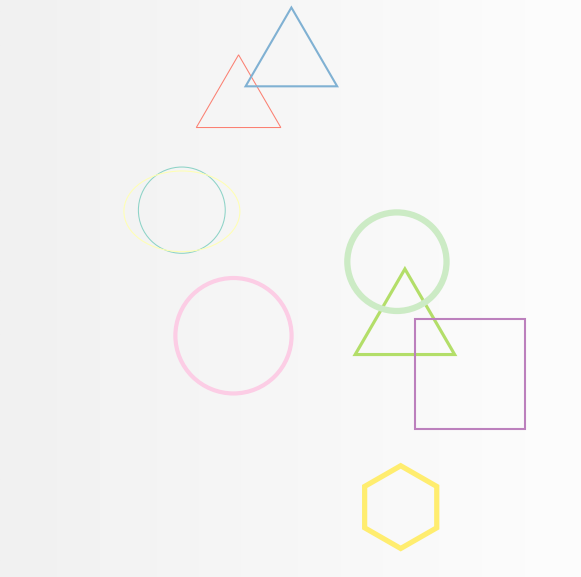[{"shape": "circle", "thickness": 0.5, "radius": 0.37, "center": [0.313, 0.635]}, {"shape": "oval", "thickness": 0.5, "radius": 0.5, "center": [0.313, 0.633]}, {"shape": "triangle", "thickness": 0.5, "radius": 0.42, "center": [0.41, 0.82]}, {"shape": "triangle", "thickness": 1, "radius": 0.45, "center": [0.501, 0.895]}, {"shape": "triangle", "thickness": 1.5, "radius": 0.49, "center": [0.697, 0.435]}, {"shape": "circle", "thickness": 2, "radius": 0.5, "center": [0.402, 0.418]}, {"shape": "square", "thickness": 1, "radius": 0.47, "center": [0.809, 0.351]}, {"shape": "circle", "thickness": 3, "radius": 0.43, "center": [0.683, 0.546]}, {"shape": "hexagon", "thickness": 2.5, "radius": 0.36, "center": [0.689, 0.121]}]